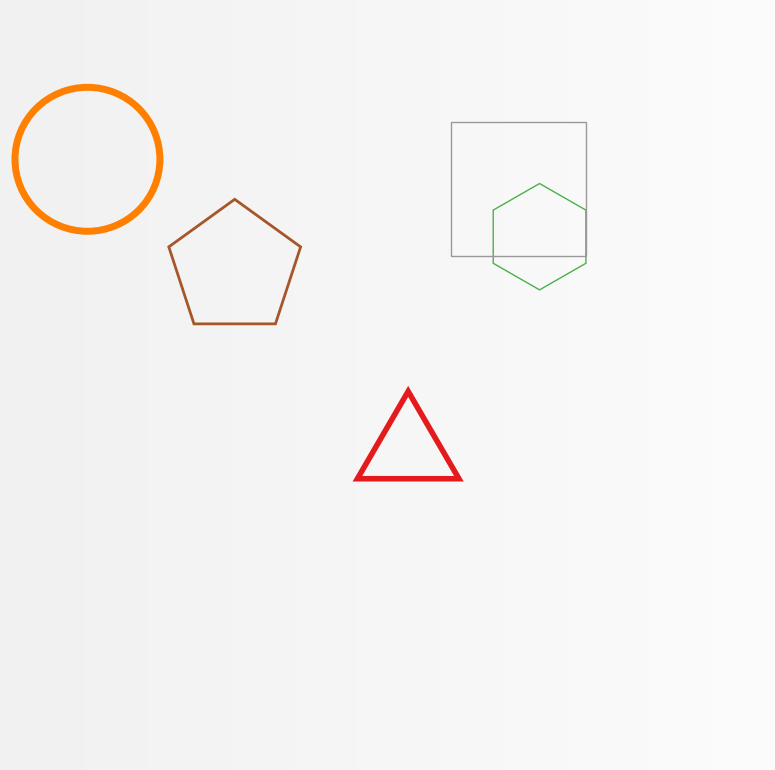[{"shape": "triangle", "thickness": 2, "radius": 0.38, "center": [0.527, 0.416]}, {"shape": "hexagon", "thickness": 0.5, "radius": 0.35, "center": [0.696, 0.693]}, {"shape": "circle", "thickness": 2.5, "radius": 0.47, "center": [0.113, 0.793]}, {"shape": "pentagon", "thickness": 1, "radius": 0.45, "center": [0.303, 0.652]}, {"shape": "square", "thickness": 0.5, "radius": 0.44, "center": [0.669, 0.754]}]